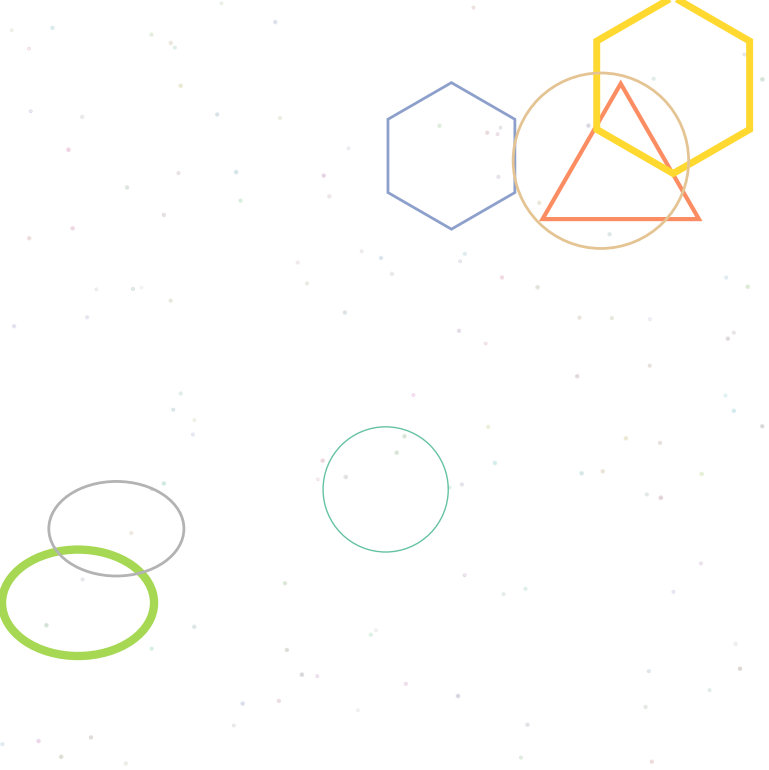[{"shape": "circle", "thickness": 0.5, "radius": 0.41, "center": [0.501, 0.364]}, {"shape": "triangle", "thickness": 1.5, "radius": 0.59, "center": [0.806, 0.774]}, {"shape": "hexagon", "thickness": 1, "radius": 0.48, "center": [0.586, 0.798]}, {"shape": "oval", "thickness": 3, "radius": 0.49, "center": [0.101, 0.217]}, {"shape": "hexagon", "thickness": 2.5, "radius": 0.57, "center": [0.874, 0.889]}, {"shape": "circle", "thickness": 1, "radius": 0.57, "center": [0.78, 0.791]}, {"shape": "oval", "thickness": 1, "radius": 0.44, "center": [0.151, 0.313]}]